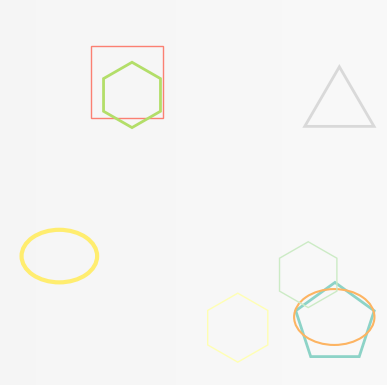[{"shape": "pentagon", "thickness": 2, "radius": 0.53, "center": [0.864, 0.16]}, {"shape": "hexagon", "thickness": 1, "radius": 0.45, "center": [0.614, 0.149]}, {"shape": "square", "thickness": 1, "radius": 0.47, "center": [0.328, 0.786]}, {"shape": "oval", "thickness": 1.5, "radius": 0.52, "center": [0.863, 0.177]}, {"shape": "hexagon", "thickness": 2, "radius": 0.42, "center": [0.341, 0.753]}, {"shape": "triangle", "thickness": 2, "radius": 0.52, "center": [0.876, 0.723]}, {"shape": "hexagon", "thickness": 1, "radius": 0.43, "center": [0.795, 0.287]}, {"shape": "oval", "thickness": 3, "radius": 0.49, "center": [0.153, 0.335]}]